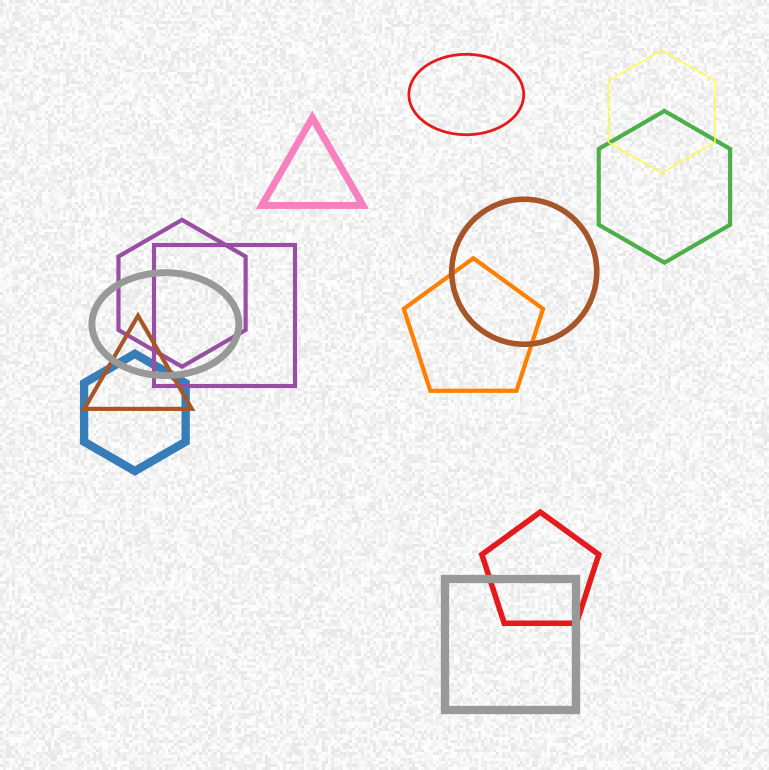[{"shape": "pentagon", "thickness": 2, "radius": 0.4, "center": [0.702, 0.255]}, {"shape": "oval", "thickness": 1, "radius": 0.37, "center": [0.606, 0.877]}, {"shape": "hexagon", "thickness": 3, "radius": 0.38, "center": [0.175, 0.464]}, {"shape": "hexagon", "thickness": 1.5, "radius": 0.49, "center": [0.863, 0.757]}, {"shape": "hexagon", "thickness": 1.5, "radius": 0.48, "center": [0.236, 0.619]}, {"shape": "square", "thickness": 1.5, "radius": 0.46, "center": [0.292, 0.591]}, {"shape": "pentagon", "thickness": 1.5, "radius": 0.48, "center": [0.615, 0.569]}, {"shape": "hexagon", "thickness": 0.5, "radius": 0.4, "center": [0.859, 0.855]}, {"shape": "triangle", "thickness": 1.5, "radius": 0.4, "center": [0.179, 0.509]}, {"shape": "circle", "thickness": 2, "radius": 0.47, "center": [0.681, 0.647]}, {"shape": "triangle", "thickness": 2.5, "radius": 0.38, "center": [0.406, 0.771]}, {"shape": "oval", "thickness": 2.5, "radius": 0.48, "center": [0.215, 0.579]}, {"shape": "square", "thickness": 3, "radius": 0.43, "center": [0.663, 0.163]}]